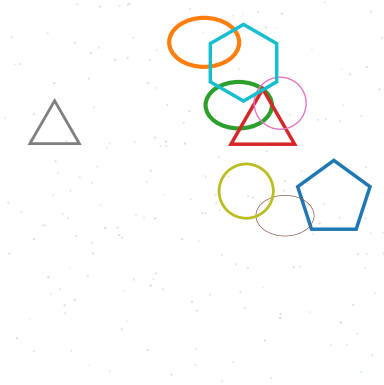[{"shape": "pentagon", "thickness": 2.5, "radius": 0.49, "center": [0.867, 0.485]}, {"shape": "oval", "thickness": 3, "radius": 0.45, "center": [0.53, 0.89]}, {"shape": "oval", "thickness": 3, "radius": 0.43, "center": [0.62, 0.727]}, {"shape": "triangle", "thickness": 2.5, "radius": 0.48, "center": [0.683, 0.673]}, {"shape": "oval", "thickness": 0.5, "radius": 0.38, "center": [0.74, 0.44]}, {"shape": "circle", "thickness": 1, "radius": 0.34, "center": [0.728, 0.732]}, {"shape": "triangle", "thickness": 2, "radius": 0.37, "center": [0.142, 0.664]}, {"shape": "circle", "thickness": 2, "radius": 0.35, "center": [0.639, 0.504]}, {"shape": "hexagon", "thickness": 2.5, "radius": 0.5, "center": [0.632, 0.837]}]